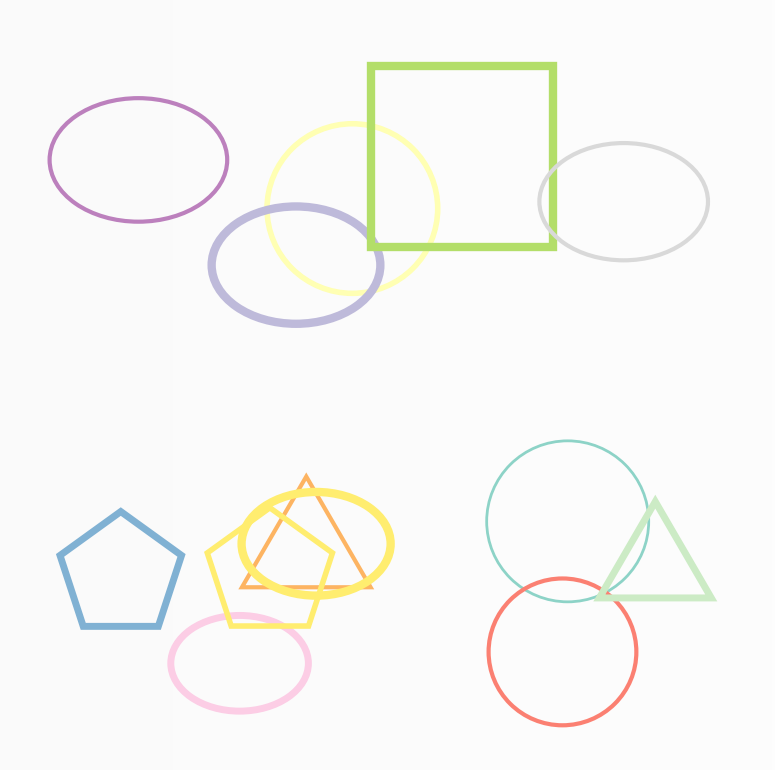[{"shape": "circle", "thickness": 1, "radius": 0.52, "center": [0.733, 0.323]}, {"shape": "circle", "thickness": 2, "radius": 0.55, "center": [0.455, 0.729]}, {"shape": "oval", "thickness": 3, "radius": 0.54, "center": [0.382, 0.656]}, {"shape": "circle", "thickness": 1.5, "radius": 0.48, "center": [0.726, 0.153]}, {"shape": "pentagon", "thickness": 2.5, "radius": 0.41, "center": [0.156, 0.253]}, {"shape": "triangle", "thickness": 1.5, "radius": 0.48, "center": [0.395, 0.285]}, {"shape": "square", "thickness": 3, "radius": 0.59, "center": [0.596, 0.796]}, {"shape": "oval", "thickness": 2.5, "radius": 0.44, "center": [0.309, 0.139]}, {"shape": "oval", "thickness": 1.5, "radius": 0.54, "center": [0.805, 0.738]}, {"shape": "oval", "thickness": 1.5, "radius": 0.57, "center": [0.179, 0.792]}, {"shape": "triangle", "thickness": 2.5, "radius": 0.42, "center": [0.846, 0.265]}, {"shape": "oval", "thickness": 3, "radius": 0.48, "center": [0.408, 0.294]}, {"shape": "pentagon", "thickness": 2, "radius": 0.42, "center": [0.348, 0.256]}]